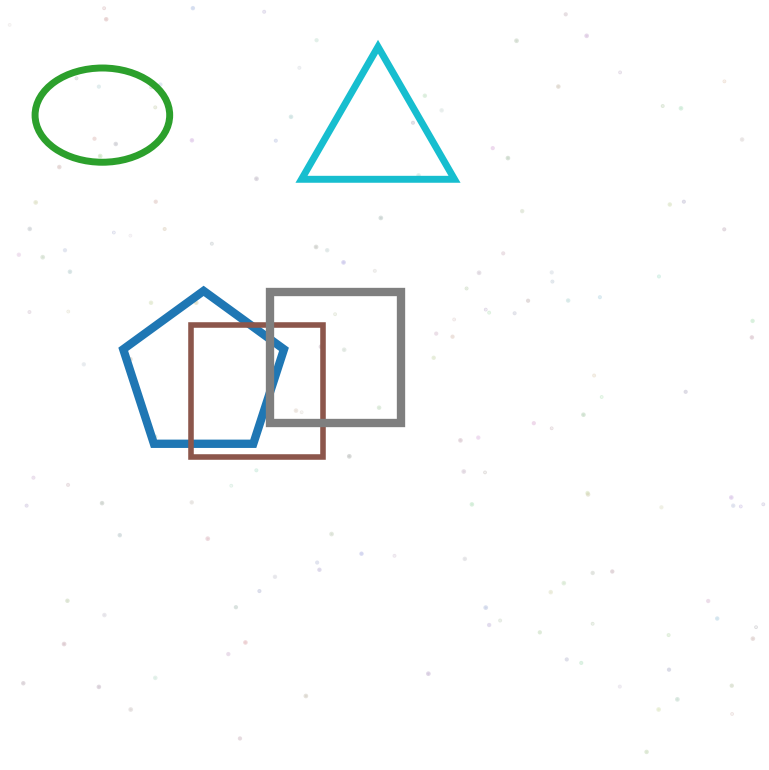[{"shape": "pentagon", "thickness": 3, "radius": 0.55, "center": [0.264, 0.512]}, {"shape": "oval", "thickness": 2.5, "radius": 0.44, "center": [0.133, 0.85]}, {"shape": "square", "thickness": 2, "radius": 0.43, "center": [0.333, 0.492]}, {"shape": "square", "thickness": 3, "radius": 0.43, "center": [0.436, 0.536]}, {"shape": "triangle", "thickness": 2.5, "radius": 0.57, "center": [0.491, 0.825]}]